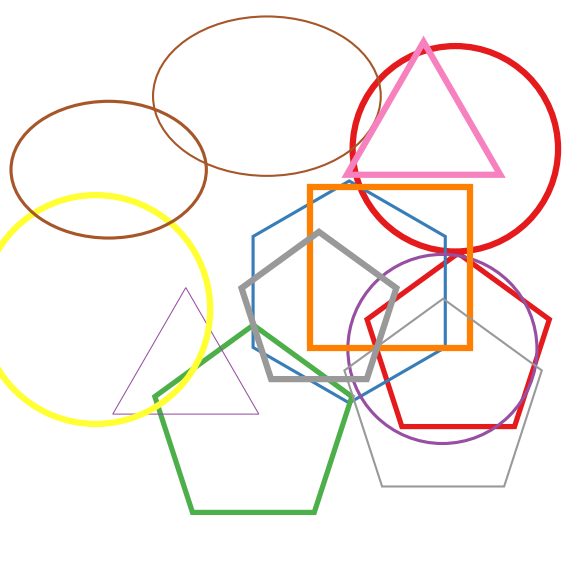[{"shape": "circle", "thickness": 3, "radius": 0.89, "center": [0.788, 0.742]}, {"shape": "pentagon", "thickness": 2.5, "radius": 0.83, "center": [0.793, 0.395]}, {"shape": "hexagon", "thickness": 1.5, "radius": 0.96, "center": [0.605, 0.494]}, {"shape": "pentagon", "thickness": 2.5, "radius": 0.9, "center": [0.439, 0.257]}, {"shape": "triangle", "thickness": 0.5, "radius": 0.73, "center": [0.322, 0.355]}, {"shape": "circle", "thickness": 1.5, "radius": 0.82, "center": [0.766, 0.395]}, {"shape": "square", "thickness": 3, "radius": 0.69, "center": [0.676, 0.536]}, {"shape": "circle", "thickness": 3, "radius": 0.99, "center": [0.166, 0.463]}, {"shape": "oval", "thickness": 1, "radius": 0.99, "center": [0.462, 0.833]}, {"shape": "oval", "thickness": 1.5, "radius": 0.85, "center": [0.188, 0.705]}, {"shape": "triangle", "thickness": 3, "radius": 0.77, "center": [0.733, 0.773]}, {"shape": "pentagon", "thickness": 1, "radius": 0.9, "center": [0.767, 0.302]}, {"shape": "pentagon", "thickness": 3, "radius": 0.7, "center": [0.552, 0.457]}]